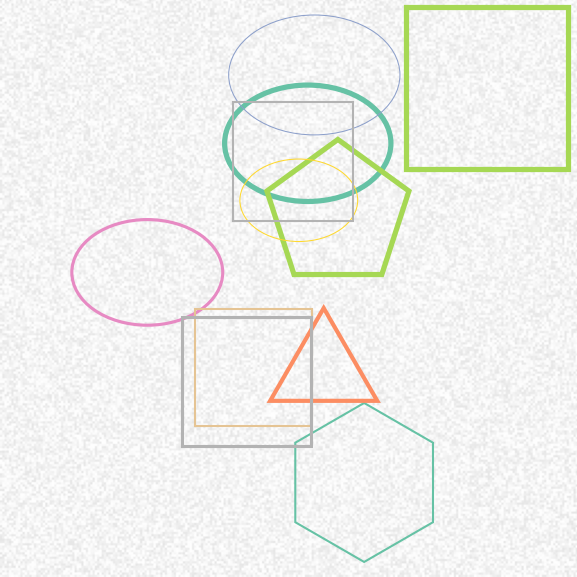[{"shape": "hexagon", "thickness": 1, "radius": 0.69, "center": [0.631, 0.164]}, {"shape": "oval", "thickness": 2.5, "radius": 0.72, "center": [0.533, 0.751]}, {"shape": "triangle", "thickness": 2, "radius": 0.54, "center": [0.561, 0.359]}, {"shape": "oval", "thickness": 0.5, "radius": 0.74, "center": [0.544, 0.869]}, {"shape": "oval", "thickness": 1.5, "radius": 0.65, "center": [0.255, 0.527]}, {"shape": "square", "thickness": 2.5, "radius": 0.7, "center": [0.843, 0.847]}, {"shape": "pentagon", "thickness": 2.5, "radius": 0.65, "center": [0.585, 0.628]}, {"shape": "oval", "thickness": 0.5, "radius": 0.51, "center": [0.517, 0.652]}, {"shape": "square", "thickness": 1, "radius": 0.51, "center": [0.439, 0.362]}, {"shape": "square", "thickness": 1, "radius": 0.52, "center": [0.507, 0.72]}, {"shape": "square", "thickness": 1.5, "radius": 0.56, "center": [0.427, 0.338]}]